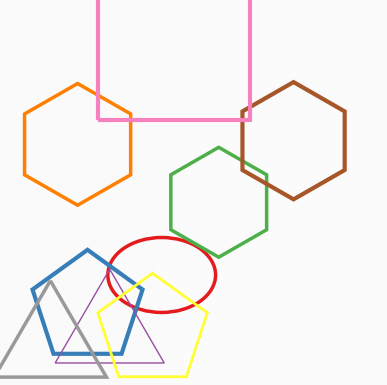[{"shape": "oval", "thickness": 2.5, "radius": 0.7, "center": [0.417, 0.286]}, {"shape": "pentagon", "thickness": 3, "radius": 0.75, "center": [0.226, 0.202]}, {"shape": "hexagon", "thickness": 2.5, "radius": 0.71, "center": [0.564, 0.475]}, {"shape": "triangle", "thickness": 1, "radius": 0.81, "center": [0.283, 0.138]}, {"shape": "hexagon", "thickness": 2.5, "radius": 0.79, "center": [0.2, 0.625]}, {"shape": "pentagon", "thickness": 2, "radius": 0.74, "center": [0.394, 0.142]}, {"shape": "hexagon", "thickness": 3, "radius": 0.76, "center": [0.758, 0.635]}, {"shape": "square", "thickness": 3, "radius": 0.98, "center": [0.449, 0.884]}, {"shape": "triangle", "thickness": 2.5, "radius": 0.84, "center": [0.13, 0.104]}]